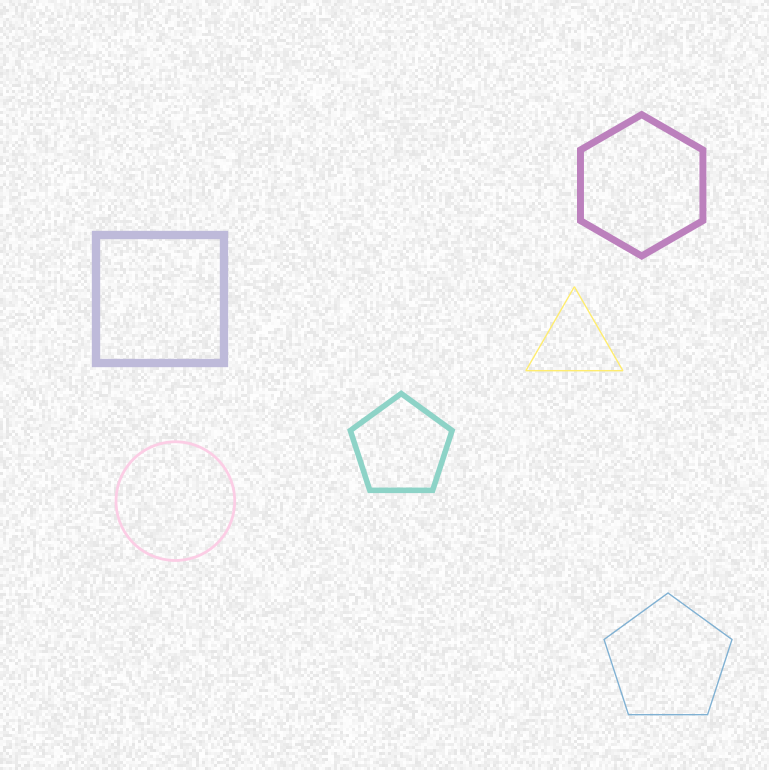[{"shape": "pentagon", "thickness": 2, "radius": 0.35, "center": [0.521, 0.419]}, {"shape": "square", "thickness": 3, "radius": 0.41, "center": [0.207, 0.612]}, {"shape": "pentagon", "thickness": 0.5, "radius": 0.44, "center": [0.868, 0.143]}, {"shape": "circle", "thickness": 1, "radius": 0.39, "center": [0.228, 0.349]}, {"shape": "hexagon", "thickness": 2.5, "radius": 0.46, "center": [0.833, 0.759]}, {"shape": "triangle", "thickness": 0.5, "radius": 0.36, "center": [0.746, 0.555]}]